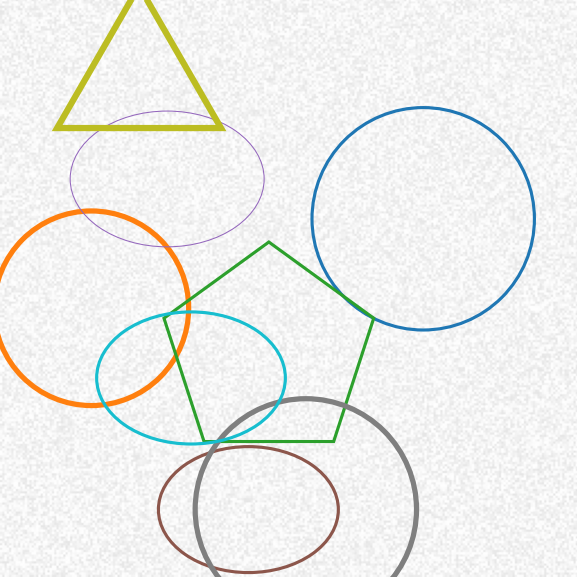[{"shape": "circle", "thickness": 1.5, "radius": 0.96, "center": [0.733, 0.62]}, {"shape": "circle", "thickness": 2.5, "radius": 0.84, "center": [0.158, 0.465]}, {"shape": "pentagon", "thickness": 1.5, "radius": 0.95, "center": [0.466, 0.389]}, {"shape": "oval", "thickness": 0.5, "radius": 0.84, "center": [0.289, 0.689]}, {"shape": "oval", "thickness": 1.5, "radius": 0.78, "center": [0.43, 0.117]}, {"shape": "circle", "thickness": 2.5, "radius": 0.96, "center": [0.53, 0.117]}, {"shape": "triangle", "thickness": 3, "radius": 0.82, "center": [0.241, 0.859]}, {"shape": "oval", "thickness": 1.5, "radius": 0.82, "center": [0.331, 0.345]}]